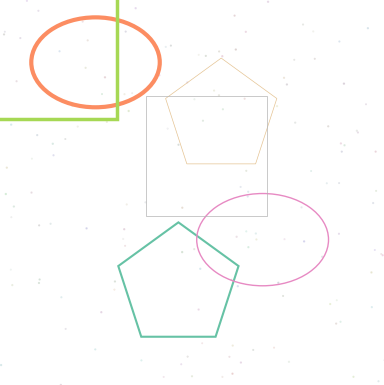[{"shape": "pentagon", "thickness": 1.5, "radius": 0.82, "center": [0.463, 0.258]}, {"shape": "oval", "thickness": 3, "radius": 0.83, "center": [0.248, 0.838]}, {"shape": "oval", "thickness": 1, "radius": 0.86, "center": [0.682, 0.378]}, {"shape": "square", "thickness": 2.5, "radius": 0.82, "center": [0.141, 0.854]}, {"shape": "pentagon", "thickness": 0.5, "radius": 0.76, "center": [0.575, 0.697]}, {"shape": "square", "thickness": 0.5, "radius": 0.78, "center": [0.536, 0.595]}]